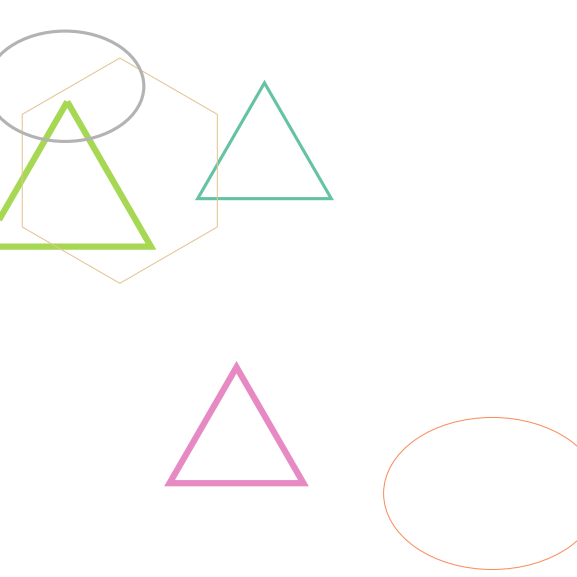[{"shape": "triangle", "thickness": 1.5, "radius": 0.67, "center": [0.458, 0.722]}, {"shape": "oval", "thickness": 0.5, "radius": 0.94, "center": [0.852, 0.145]}, {"shape": "triangle", "thickness": 3, "radius": 0.67, "center": [0.41, 0.229]}, {"shape": "triangle", "thickness": 3, "radius": 0.84, "center": [0.116, 0.656]}, {"shape": "hexagon", "thickness": 0.5, "radius": 0.98, "center": [0.207, 0.704]}, {"shape": "oval", "thickness": 1.5, "radius": 0.68, "center": [0.113, 0.85]}]